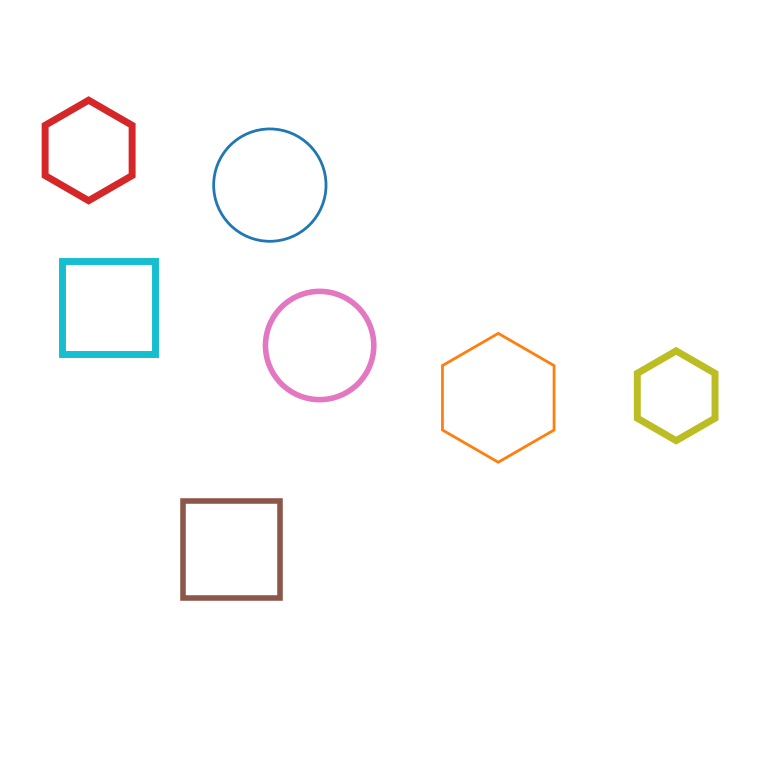[{"shape": "circle", "thickness": 1, "radius": 0.36, "center": [0.35, 0.76]}, {"shape": "hexagon", "thickness": 1, "radius": 0.42, "center": [0.647, 0.483]}, {"shape": "hexagon", "thickness": 2.5, "radius": 0.33, "center": [0.115, 0.805]}, {"shape": "square", "thickness": 2, "radius": 0.31, "center": [0.301, 0.286]}, {"shape": "circle", "thickness": 2, "radius": 0.35, "center": [0.415, 0.551]}, {"shape": "hexagon", "thickness": 2.5, "radius": 0.29, "center": [0.878, 0.486]}, {"shape": "square", "thickness": 2.5, "radius": 0.3, "center": [0.141, 0.601]}]